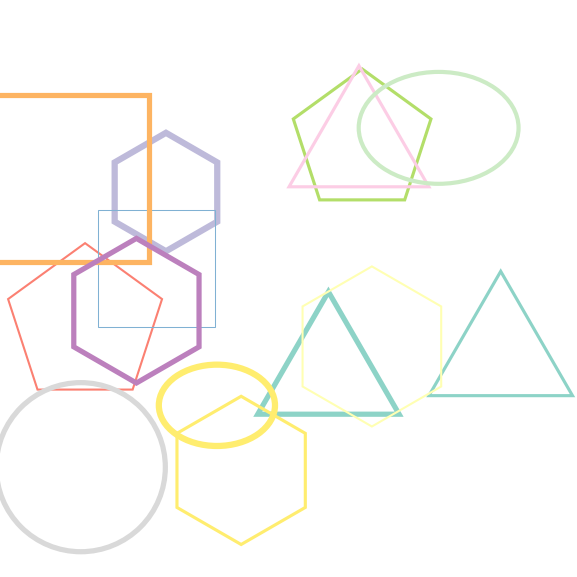[{"shape": "triangle", "thickness": 1.5, "radius": 0.72, "center": [0.867, 0.386]}, {"shape": "triangle", "thickness": 2.5, "radius": 0.71, "center": [0.569, 0.353]}, {"shape": "hexagon", "thickness": 1, "radius": 0.69, "center": [0.644, 0.399]}, {"shape": "hexagon", "thickness": 3, "radius": 0.51, "center": [0.287, 0.667]}, {"shape": "pentagon", "thickness": 1, "radius": 0.7, "center": [0.147, 0.438]}, {"shape": "square", "thickness": 0.5, "radius": 0.51, "center": [0.271, 0.534]}, {"shape": "square", "thickness": 2.5, "radius": 0.72, "center": [0.114, 0.69]}, {"shape": "pentagon", "thickness": 1.5, "radius": 0.63, "center": [0.627, 0.754]}, {"shape": "triangle", "thickness": 1.5, "radius": 0.7, "center": [0.622, 0.746]}, {"shape": "circle", "thickness": 2.5, "radius": 0.73, "center": [0.14, 0.19]}, {"shape": "hexagon", "thickness": 2.5, "radius": 0.63, "center": [0.236, 0.461]}, {"shape": "oval", "thickness": 2, "radius": 0.69, "center": [0.76, 0.778]}, {"shape": "oval", "thickness": 3, "radius": 0.5, "center": [0.376, 0.297]}, {"shape": "hexagon", "thickness": 1.5, "radius": 0.64, "center": [0.418, 0.185]}]